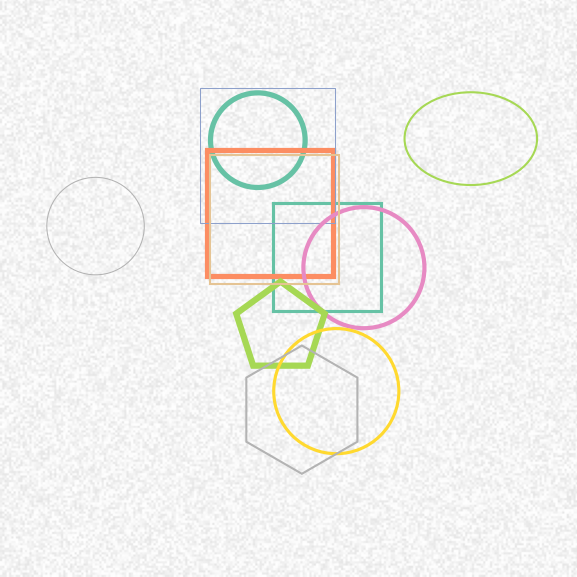[{"shape": "square", "thickness": 1.5, "radius": 0.46, "center": [0.566, 0.554]}, {"shape": "circle", "thickness": 2.5, "radius": 0.41, "center": [0.446, 0.756]}, {"shape": "square", "thickness": 2.5, "radius": 0.55, "center": [0.468, 0.63]}, {"shape": "square", "thickness": 0.5, "radius": 0.58, "center": [0.464, 0.729]}, {"shape": "circle", "thickness": 2, "radius": 0.52, "center": [0.63, 0.536]}, {"shape": "pentagon", "thickness": 3, "radius": 0.4, "center": [0.486, 0.431]}, {"shape": "oval", "thickness": 1, "radius": 0.57, "center": [0.815, 0.759]}, {"shape": "circle", "thickness": 1.5, "radius": 0.54, "center": [0.582, 0.322]}, {"shape": "square", "thickness": 1, "radius": 0.56, "center": [0.476, 0.62]}, {"shape": "hexagon", "thickness": 1, "radius": 0.56, "center": [0.523, 0.29]}, {"shape": "circle", "thickness": 0.5, "radius": 0.42, "center": [0.165, 0.608]}]